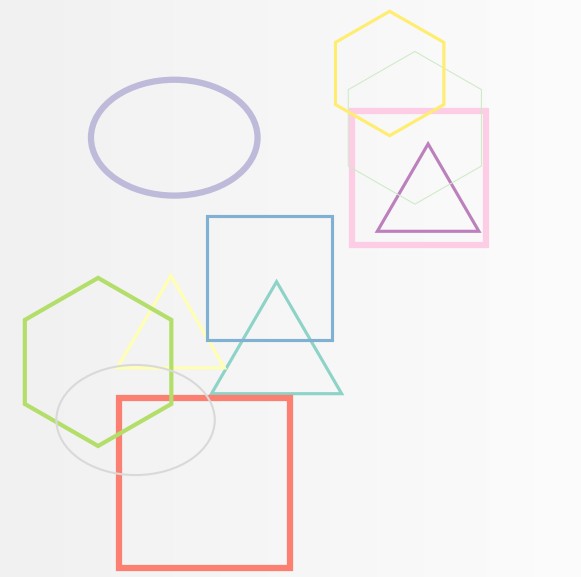[{"shape": "triangle", "thickness": 1.5, "radius": 0.65, "center": [0.476, 0.382]}, {"shape": "triangle", "thickness": 1.5, "radius": 0.53, "center": [0.294, 0.415]}, {"shape": "oval", "thickness": 3, "radius": 0.72, "center": [0.3, 0.761]}, {"shape": "square", "thickness": 3, "radius": 0.74, "center": [0.351, 0.162]}, {"shape": "square", "thickness": 1.5, "radius": 0.54, "center": [0.464, 0.517]}, {"shape": "hexagon", "thickness": 2, "radius": 0.73, "center": [0.169, 0.372]}, {"shape": "square", "thickness": 3, "radius": 0.58, "center": [0.721, 0.691]}, {"shape": "oval", "thickness": 1, "radius": 0.68, "center": [0.233, 0.272]}, {"shape": "triangle", "thickness": 1.5, "radius": 0.5, "center": [0.737, 0.649]}, {"shape": "hexagon", "thickness": 0.5, "radius": 0.66, "center": [0.714, 0.778]}, {"shape": "hexagon", "thickness": 1.5, "radius": 0.54, "center": [0.67, 0.872]}]